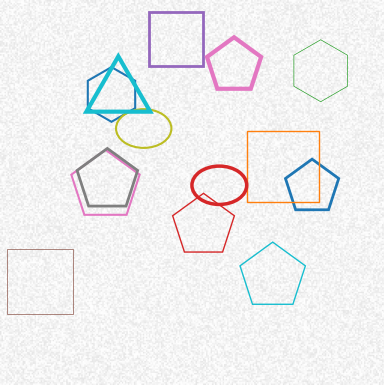[{"shape": "hexagon", "thickness": 1.5, "radius": 0.36, "center": [0.29, 0.755]}, {"shape": "pentagon", "thickness": 2, "radius": 0.36, "center": [0.811, 0.514]}, {"shape": "square", "thickness": 1, "radius": 0.46, "center": [0.735, 0.568]}, {"shape": "hexagon", "thickness": 0.5, "radius": 0.4, "center": [0.833, 0.816]}, {"shape": "oval", "thickness": 2.5, "radius": 0.36, "center": [0.57, 0.519]}, {"shape": "pentagon", "thickness": 1, "radius": 0.42, "center": [0.529, 0.414]}, {"shape": "square", "thickness": 2, "radius": 0.35, "center": [0.457, 0.898]}, {"shape": "square", "thickness": 0.5, "radius": 0.42, "center": [0.104, 0.27]}, {"shape": "pentagon", "thickness": 3, "radius": 0.37, "center": [0.608, 0.829]}, {"shape": "pentagon", "thickness": 1.5, "radius": 0.47, "center": [0.274, 0.518]}, {"shape": "pentagon", "thickness": 2, "radius": 0.41, "center": [0.279, 0.532]}, {"shape": "oval", "thickness": 1.5, "radius": 0.36, "center": [0.373, 0.666]}, {"shape": "triangle", "thickness": 3, "radius": 0.48, "center": [0.307, 0.758]}, {"shape": "pentagon", "thickness": 1, "radius": 0.45, "center": [0.708, 0.282]}]